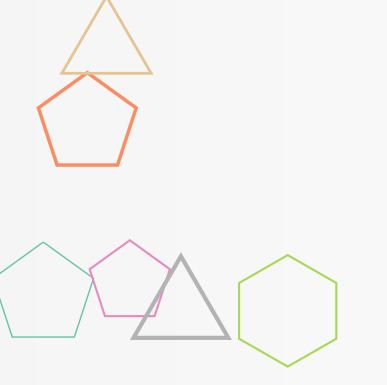[{"shape": "pentagon", "thickness": 1, "radius": 0.68, "center": [0.112, 0.235]}, {"shape": "pentagon", "thickness": 2.5, "radius": 0.66, "center": [0.225, 0.679]}, {"shape": "pentagon", "thickness": 1.5, "radius": 0.54, "center": [0.335, 0.267]}, {"shape": "hexagon", "thickness": 1.5, "radius": 0.72, "center": [0.742, 0.193]}, {"shape": "triangle", "thickness": 2, "radius": 0.67, "center": [0.275, 0.876]}, {"shape": "triangle", "thickness": 3, "radius": 0.71, "center": [0.467, 0.193]}]